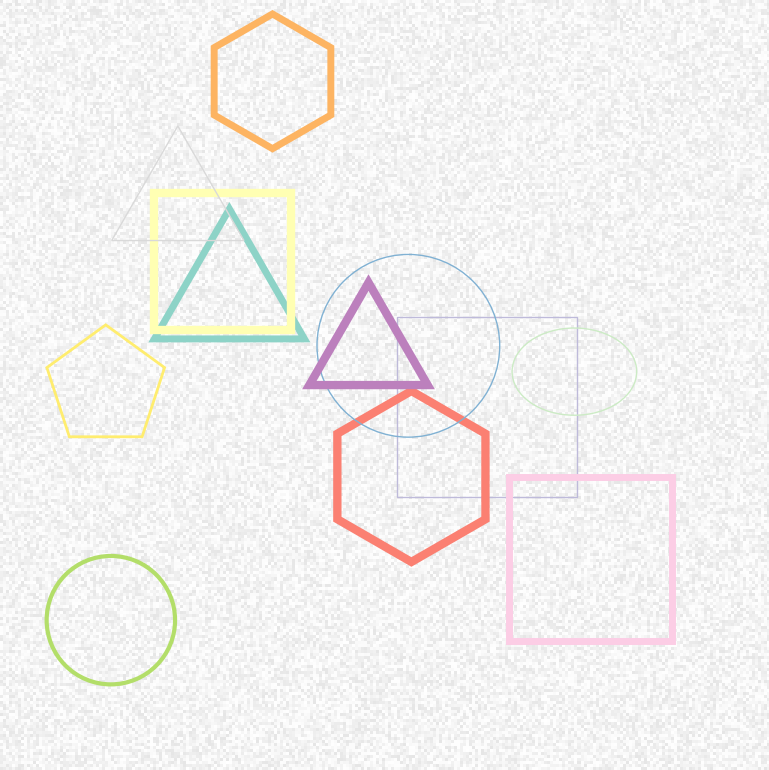[{"shape": "triangle", "thickness": 2.5, "radius": 0.56, "center": [0.298, 0.616]}, {"shape": "square", "thickness": 3, "radius": 0.45, "center": [0.289, 0.661]}, {"shape": "square", "thickness": 0.5, "radius": 0.58, "center": [0.632, 0.472]}, {"shape": "hexagon", "thickness": 3, "radius": 0.56, "center": [0.534, 0.381]}, {"shape": "circle", "thickness": 0.5, "radius": 0.59, "center": [0.53, 0.551]}, {"shape": "hexagon", "thickness": 2.5, "radius": 0.44, "center": [0.354, 0.894]}, {"shape": "circle", "thickness": 1.5, "radius": 0.42, "center": [0.144, 0.195]}, {"shape": "square", "thickness": 2.5, "radius": 0.53, "center": [0.767, 0.274]}, {"shape": "triangle", "thickness": 0.5, "radius": 0.5, "center": [0.231, 0.737]}, {"shape": "triangle", "thickness": 3, "radius": 0.44, "center": [0.479, 0.544]}, {"shape": "oval", "thickness": 0.5, "radius": 0.4, "center": [0.746, 0.517]}, {"shape": "pentagon", "thickness": 1, "radius": 0.4, "center": [0.137, 0.498]}]